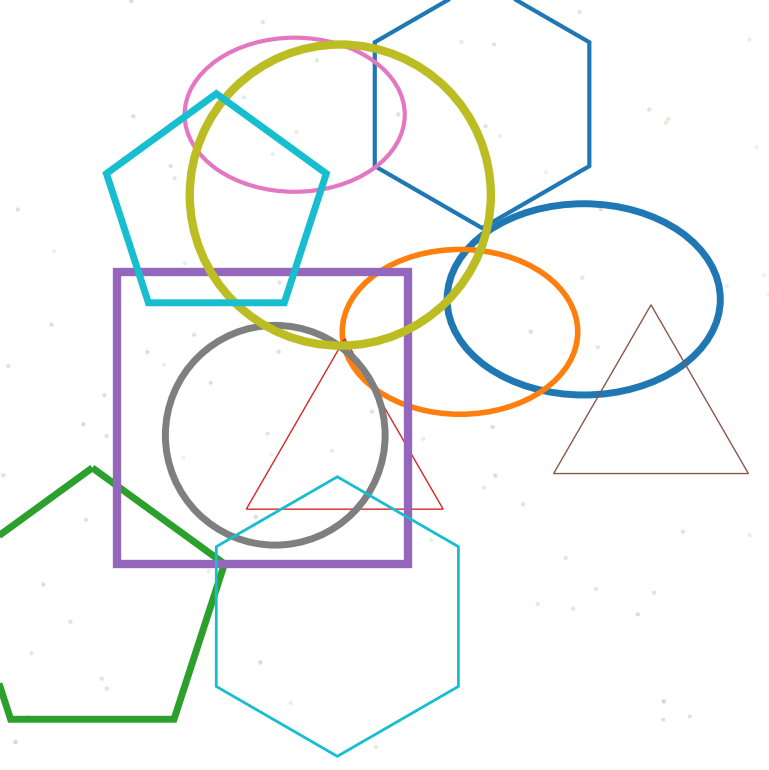[{"shape": "hexagon", "thickness": 1.5, "radius": 0.8, "center": [0.626, 0.865]}, {"shape": "oval", "thickness": 2.5, "radius": 0.89, "center": [0.758, 0.611]}, {"shape": "oval", "thickness": 2, "radius": 0.76, "center": [0.597, 0.569]}, {"shape": "pentagon", "thickness": 2.5, "radius": 0.9, "center": [0.12, 0.212]}, {"shape": "triangle", "thickness": 0.5, "radius": 0.74, "center": [0.448, 0.413]}, {"shape": "square", "thickness": 3, "radius": 0.95, "center": [0.341, 0.457]}, {"shape": "triangle", "thickness": 0.5, "radius": 0.73, "center": [0.845, 0.458]}, {"shape": "oval", "thickness": 1.5, "radius": 0.71, "center": [0.383, 0.851]}, {"shape": "circle", "thickness": 2.5, "radius": 0.71, "center": [0.357, 0.435]}, {"shape": "circle", "thickness": 3, "radius": 0.98, "center": [0.442, 0.747]}, {"shape": "hexagon", "thickness": 1, "radius": 0.91, "center": [0.438, 0.199]}, {"shape": "pentagon", "thickness": 2.5, "radius": 0.75, "center": [0.281, 0.728]}]